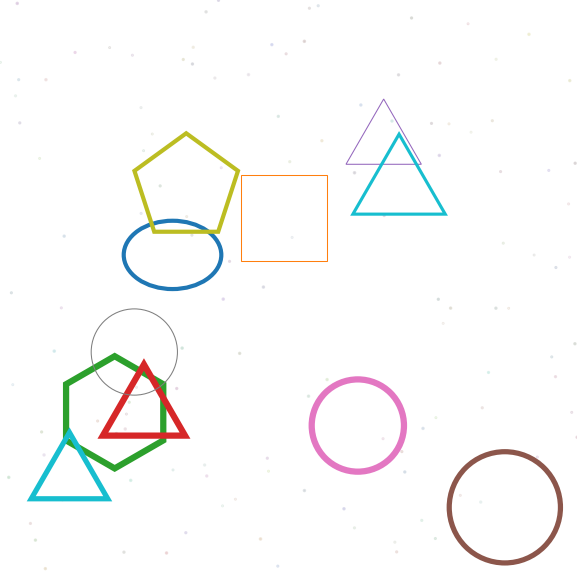[{"shape": "oval", "thickness": 2, "radius": 0.42, "center": [0.299, 0.558]}, {"shape": "square", "thickness": 0.5, "radius": 0.37, "center": [0.492, 0.621]}, {"shape": "hexagon", "thickness": 3, "radius": 0.49, "center": [0.199, 0.285]}, {"shape": "triangle", "thickness": 3, "radius": 0.41, "center": [0.249, 0.286]}, {"shape": "triangle", "thickness": 0.5, "radius": 0.38, "center": [0.664, 0.752]}, {"shape": "circle", "thickness": 2.5, "radius": 0.48, "center": [0.874, 0.121]}, {"shape": "circle", "thickness": 3, "radius": 0.4, "center": [0.62, 0.262]}, {"shape": "circle", "thickness": 0.5, "radius": 0.37, "center": [0.233, 0.39]}, {"shape": "pentagon", "thickness": 2, "radius": 0.47, "center": [0.322, 0.674]}, {"shape": "triangle", "thickness": 1.5, "radius": 0.46, "center": [0.691, 0.674]}, {"shape": "triangle", "thickness": 2.5, "radius": 0.38, "center": [0.12, 0.174]}]